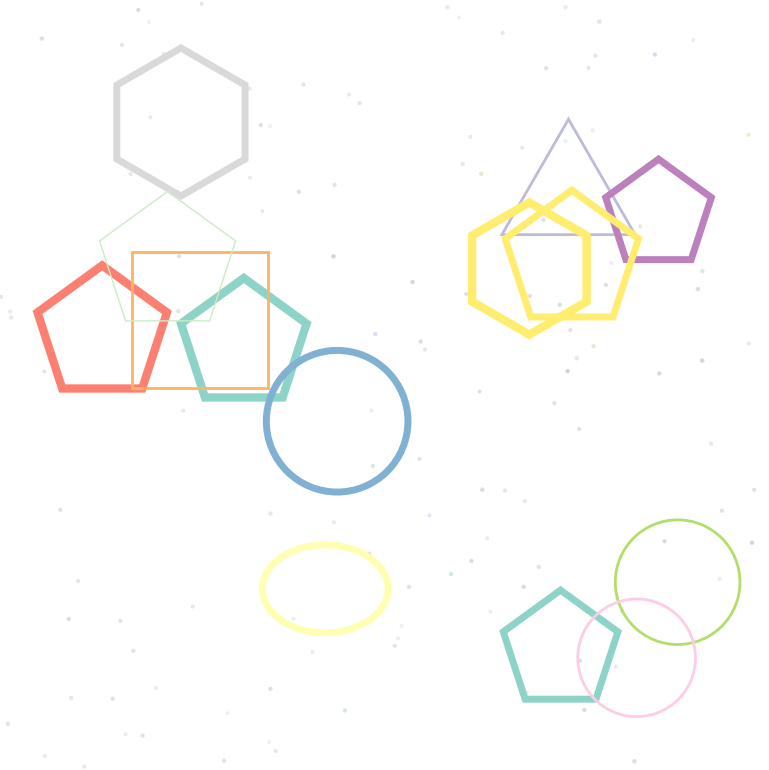[{"shape": "pentagon", "thickness": 3, "radius": 0.43, "center": [0.317, 0.553]}, {"shape": "pentagon", "thickness": 2.5, "radius": 0.39, "center": [0.728, 0.155]}, {"shape": "oval", "thickness": 2.5, "radius": 0.41, "center": [0.422, 0.235]}, {"shape": "triangle", "thickness": 1, "radius": 0.5, "center": [0.738, 0.745]}, {"shape": "pentagon", "thickness": 3, "radius": 0.44, "center": [0.133, 0.567]}, {"shape": "circle", "thickness": 2.5, "radius": 0.46, "center": [0.438, 0.453]}, {"shape": "square", "thickness": 1, "radius": 0.44, "center": [0.26, 0.584]}, {"shape": "circle", "thickness": 1, "radius": 0.4, "center": [0.88, 0.244]}, {"shape": "circle", "thickness": 1, "radius": 0.38, "center": [0.827, 0.146]}, {"shape": "hexagon", "thickness": 2.5, "radius": 0.48, "center": [0.235, 0.842]}, {"shape": "pentagon", "thickness": 2.5, "radius": 0.36, "center": [0.855, 0.721]}, {"shape": "pentagon", "thickness": 0.5, "radius": 0.46, "center": [0.218, 0.658]}, {"shape": "hexagon", "thickness": 3, "radius": 0.43, "center": [0.687, 0.651]}, {"shape": "pentagon", "thickness": 2.5, "radius": 0.46, "center": [0.743, 0.662]}]